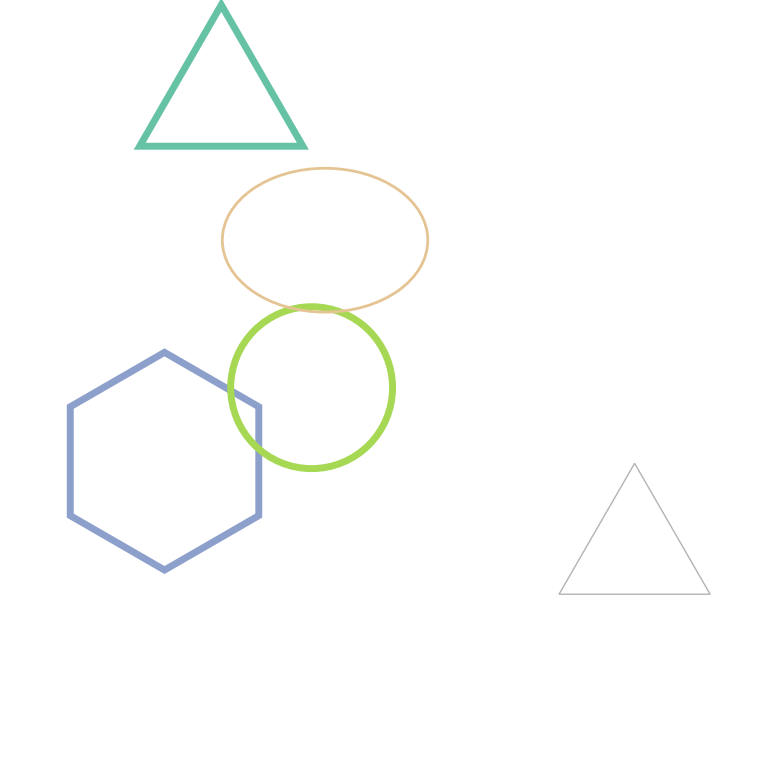[{"shape": "triangle", "thickness": 2.5, "radius": 0.61, "center": [0.287, 0.871]}, {"shape": "hexagon", "thickness": 2.5, "radius": 0.71, "center": [0.214, 0.401]}, {"shape": "circle", "thickness": 2.5, "radius": 0.53, "center": [0.405, 0.497]}, {"shape": "oval", "thickness": 1, "radius": 0.67, "center": [0.422, 0.688]}, {"shape": "triangle", "thickness": 0.5, "radius": 0.57, "center": [0.824, 0.285]}]